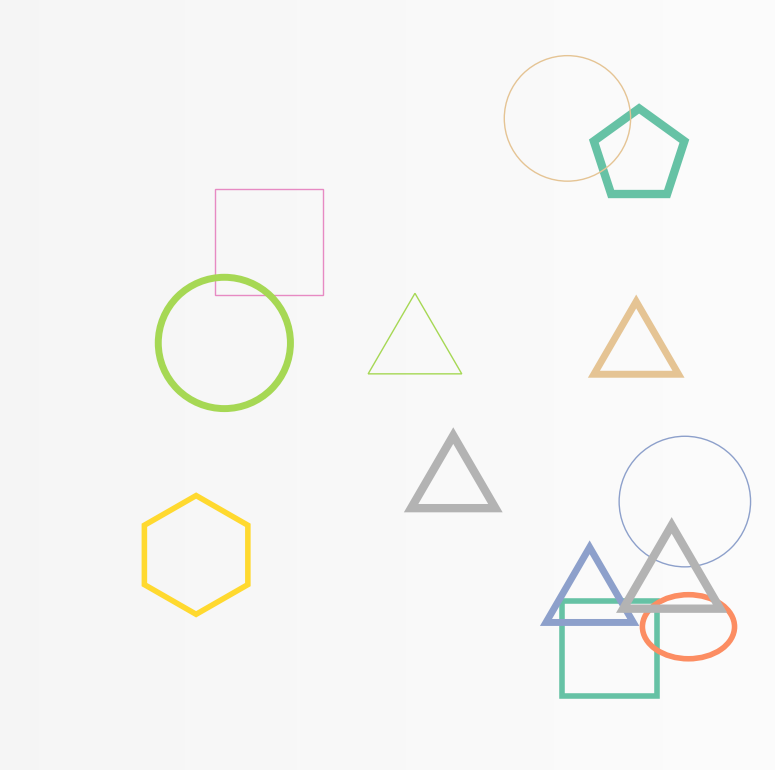[{"shape": "square", "thickness": 2, "radius": 0.31, "center": [0.787, 0.158]}, {"shape": "pentagon", "thickness": 3, "radius": 0.31, "center": [0.825, 0.798]}, {"shape": "oval", "thickness": 2, "radius": 0.3, "center": [0.888, 0.186]}, {"shape": "circle", "thickness": 0.5, "radius": 0.42, "center": [0.884, 0.349]}, {"shape": "triangle", "thickness": 2.5, "radius": 0.33, "center": [0.761, 0.224]}, {"shape": "square", "thickness": 0.5, "radius": 0.35, "center": [0.347, 0.686]}, {"shape": "circle", "thickness": 2.5, "radius": 0.43, "center": [0.289, 0.555]}, {"shape": "triangle", "thickness": 0.5, "radius": 0.35, "center": [0.535, 0.549]}, {"shape": "hexagon", "thickness": 2, "radius": 0.39, "center": [0.253, 0.279]}, {"shape": "circle", "thickness": 0.5, "radius": 0.41, "center": [0.732, 0.846]}, {"shape": "triangle", "thickness": 2.5, "radius": 0.32, "center": [0.821, 0.545]}, {"shape": "triangle", "thickness": 3, "radius": 0.31, "center": [0.585, 0.371]}, {"shape": "triangle", "thickness": 3, "radius": 0.36, "center": [0.867, 0.246]}]